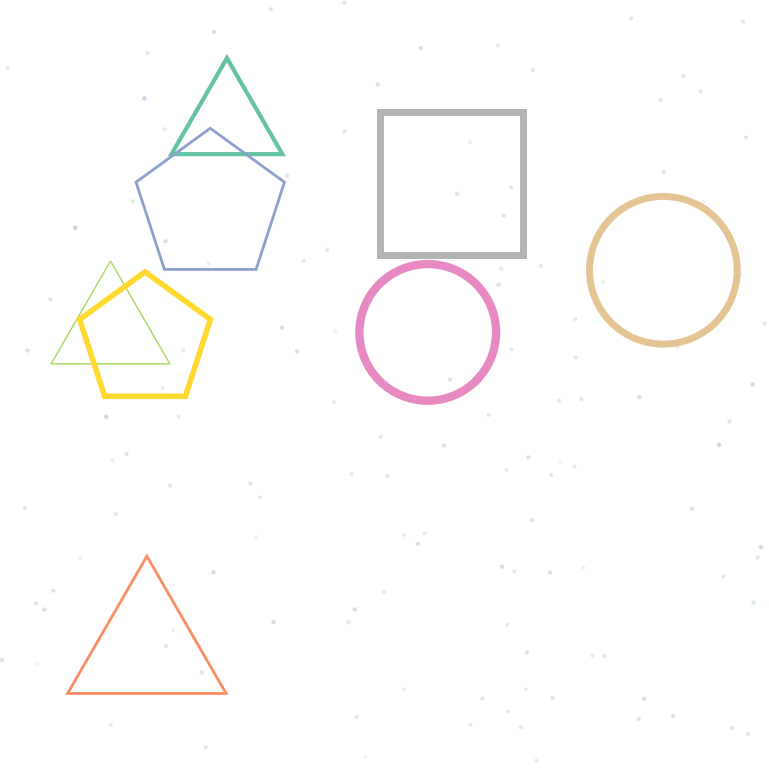[{"shape": "triangle", "thickness": 1.5, "radius": 0.42, "center": [0.295, 0.841]}, {"shape": "triangle", "thickness": 1, "radius": 0.59, "center": [0.191, 0.159]}, {"shape": "pentagon", "thickness": 1, "radius": 0.51, "center": [0.273, 0.732]}, {"shape": "circle", "thickness": 3, "radius": 0.44, "center": [0.556, 0.568]}, {"shape": "triangle", "thickness": 0.5, "radius": 0.45, "center": [0.144, 0.572]}, {"shape": "pentagon", "thickness": 2, "radius": 0.45, "center": [0.188, 0.558]}, {"shape": "circle", "thickness": 2.5, "radius": 0.48, "center": [0.862, 0.649]}, {"shape": "square", "thickness": 2.5, "radius": 0.46, "center": [0.586, 0.762]}]